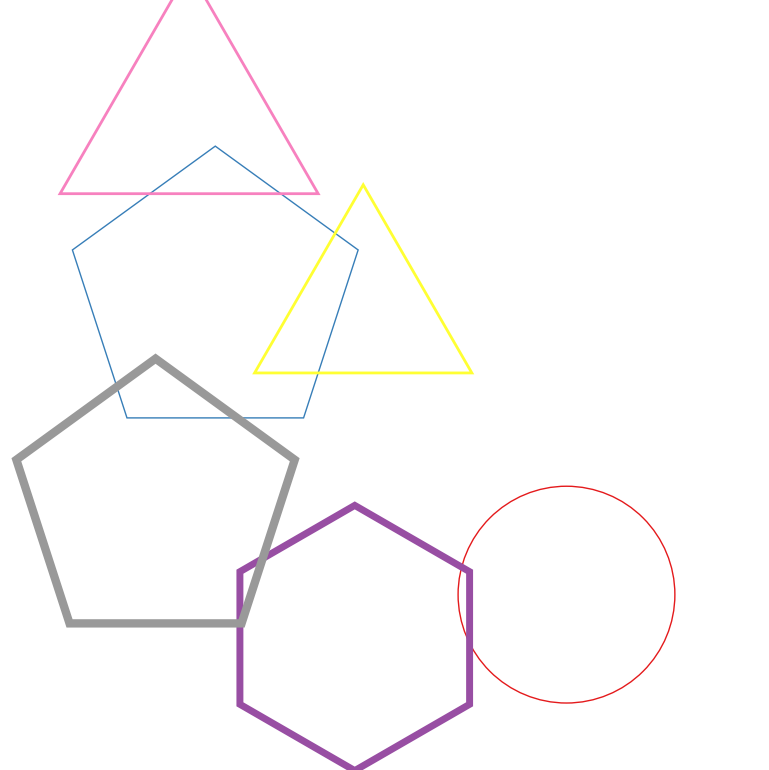[{"shape": "circle", "thickness": 0.5, "radius": 0.7, "center": [0.736, 0.228]}, {"shape": "pentagon", "thickness": 0.5, "radius": 0.98, "center": [0.28, 0.615]}, {"shape": "hexagon", "thickness": 2.5, "radius": 0.86, "center": [0.461, 0.171]}, {"shape": "triangle", "thickness": 1, "radius": 0.81, "center": [0.472, 0.597]}, {"shape": "triangle", "thickness": 1, "radius": 0.97, "center": [0.246, 0.845]}, {"shape": "pentagon", "thickness": 3, "radius": 0.95, "center": [0.202, 0.344]}]